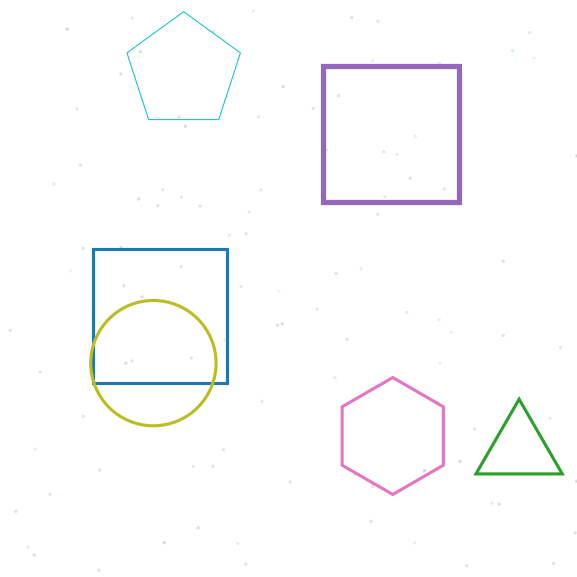[{"shape": "square", "thickness": 1.5, "radius": 0.58, "center": [0.277, 0.452]}, {"shape": "triangle", "thickness": 1.5, "radius": 0.43, "center": [0.899, 0.222]}, {"shape": "square", "thickness": 2.5, "radius": 0.59, "center": [0.678, 0.767]}, {"shape": "hexagon", "thickness": 1.5, "radius": 0.51, "center": [0.68, 0.244]}, {"shape": "circle", "thickness": 1.5, "radius": 0.54, "center": [0.266, 0.37]}, {"shape": "pentagon", "thickness": 0.5, "radius": 0.52, "center": [0.318, 0.876]}]